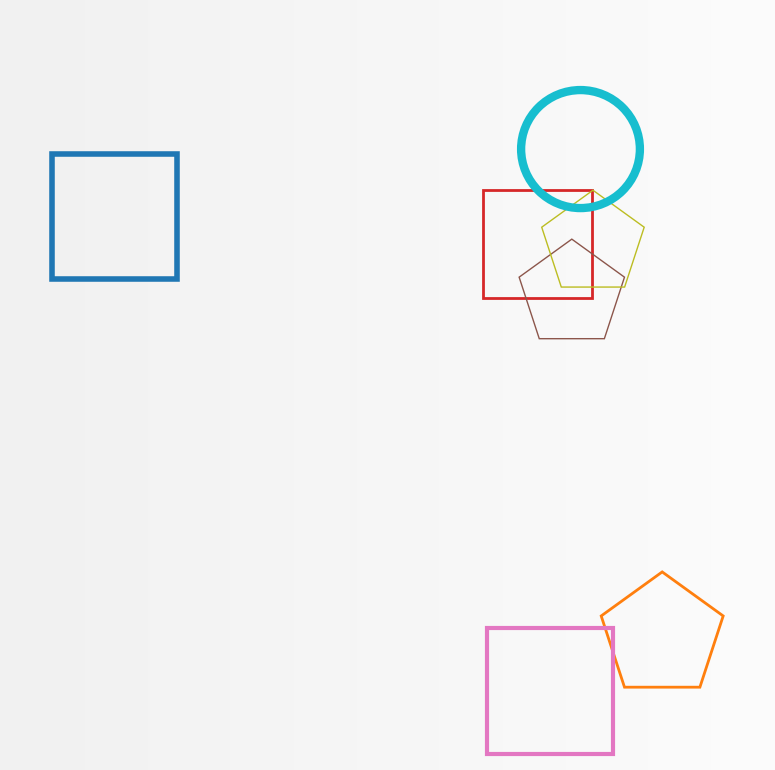[{"shape": "square", "thickness": 2, "radius": 0.41, "center": [0.148, 0.719]}, {"shape": "pentagon", "thickness": 1, "radius": 0.41, "center": [0.854, 0.174]}, {"shape": "square", "thickness": 1, "radius": 0.35, "center": [0.694, 0.683]}, {"shape": "pentagon", "thickness": 0.5, "radius": 0.36, "center": [0.738, 0.618]}, {"shape": "square", "thickness": 1.5, "radius": 0.41, "center": [0.709, 0.103]}, {"shape": "pentagon", "thickness": 0.5, "radius": 0.35, "center": [0.765, 0.683]}, {"shape": "circle", "thickness": 3, "radius": 0.38, "center": [0.749, 0.806]}]